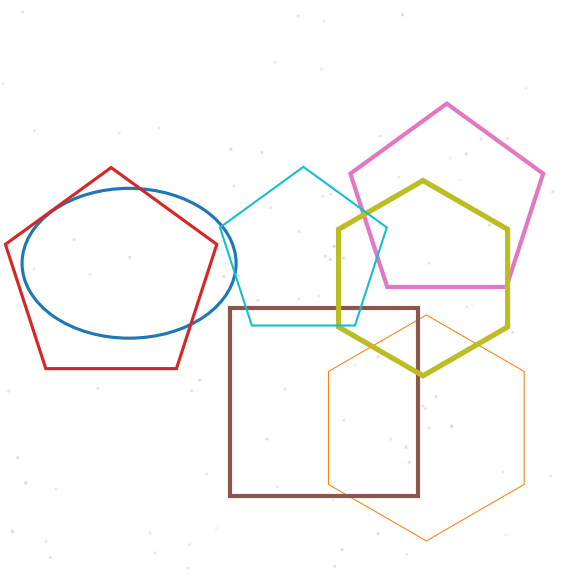[{"shape": "oval", "thickness": 1.5, "radius": 0.93, "center": [0.224, 0.543]}, {"shape": "hexagon", "thickness": 0.5, "radius": 0.98, "center": [0.738, 0.258]}, {"shape": "pentagon", "thickness": 1.5, "radius": 0.96, "center": [0.192, 0.517]}, {"shape": "square", "thickness": 2, "radius": 0.81, "center": [0.561, 0.303]}, {"shape": "pentagon", "thickness": 2, "radius": 0.88, "center": [0.774, 0.644]}, {"shape": "hexagon", "thickness": 2.5, "radius": 0.85, "center": [0.733, 0.517]}, {"shape": "pentagon", "thickness": 1, "radius": 0.76, "center": [0.525, 0.558]}]